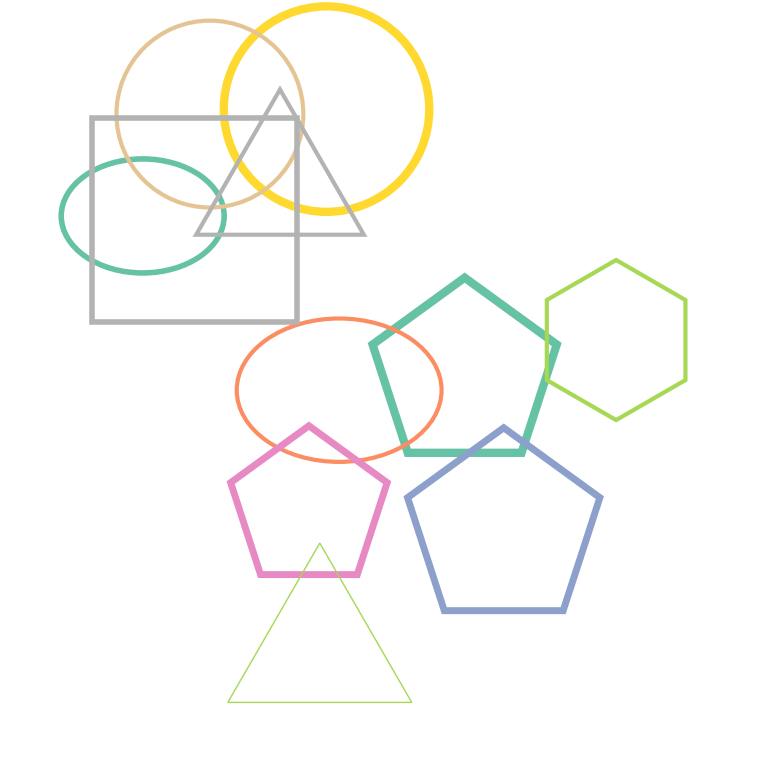[{"shape": "oval", "thickness": 2, "radius": 0.53, "center": [0.185, 0.72]}, {"shape": "pentagon", "thickness": 3, "radius": 0.63, "center": [0.603, 0.514]}, {"shape": "oval", "thickness": 1.5, "radius": 0.67, "center": [0.44, 0.493]}, {"shape": "pentagon", "thickness": 2.5, "radius": 0.66, "center": [0.654, 0.313]}, {"shape": "pentagon", "thickness": 2.5, "radius": 0.53, "center": [0.401, 0.34]}, {"shape": "hexagon", "thickness": 1.5, "radius": 0.52, "center": [0.8, 0.558]}, {"shape": "triangle", "thickness": 0.5, "radius": 0.69, "center": [0.415, 0.157]}, {"shape": "circle", "thickness": 3, "radius": 0.67, "center": [0.424, 0.858]}, {"shape": "circle", "thickness": 1.5, "radius": 0.61, "center": [0.273, 0.852]}, {"shape": "square", "thickness": 2, "radius": 0.66, "center": [0.252, 0.714]}, {"shape": "triangle", "thickness": 1.5, "radius": 0.63, "center": [0.364, 0.758]}]